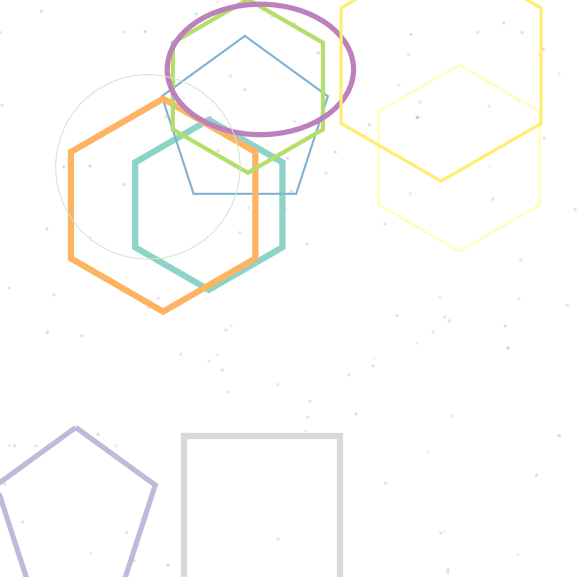[{"shape": "hexagon", "thickness": 3, "radius": 0.74, "center": [0.362, 0.644]}, {"shape": "hexagon", "thickness": 1, "radius": 0.81, "center": [0.795, 0.725]}, {"shape": "pentagon", "thickness": 2.5, "radius": 0.72, "center": [0.131, 0.114]}, {"shape": "pentagon", "thickness": 1, "radius": 0.76, "center": [0.424, 0.786]}, {"shape": "hexagon", "thickness": 3, "radius": 0.92, "center": [0.283, 0.644]}, {"shape": "hexagon", "thickness": 2, "radius": 0.75, "center": [0.429, 0.85]}, {"shape": "square", "thickness": 3, "radius": 0.68, "center": [0.454, 0.109]}, {"shape": "oval", "thickness": 2.5, "radius": 0.81, "center": [0.451, 0.879]}, {"shape": "circle", "thickness": 0.5, "radius": 0.8, "center": [0.256, 0.71]}, {"shape": "hexagon", "thickness": 1.5, "radius": 1.0, "center": [0.764, 0.885]}]